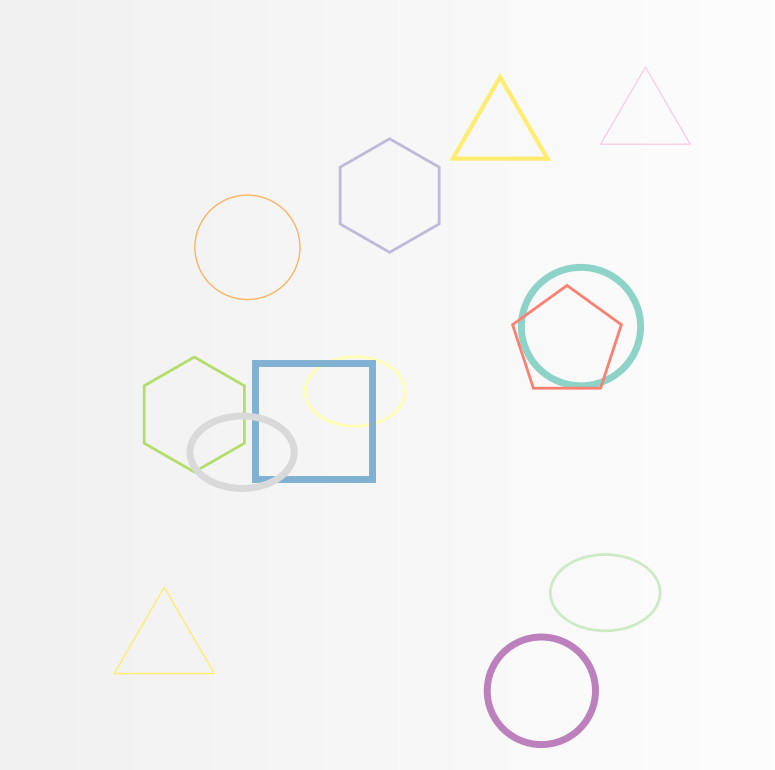[{"shape": "circle", "thickness": 2.5, "radius": 0.38, "center": [0.75, 0.576]}, {"shape": "oval", "thickness": 1, "radius": 0.32, "center": [0.458, 0.492]}, {"shape": "hexagon", "thickness": 1, "radius": 0.37, "center": [0.503, 0.746]}, {"shape": "pentagon", "thickness": 1, "radius": 0.37, "center": [0.732, 0.556]}, {"shape": "square", "thickness": 2.5, "radius": 0.38, "center": [0.404, 0.453]}, {"shape": "circle", "thickness": 0.5, "radius": 0.34, "center": [0.319, 0.679]}, {"shape": "hexagon", "thickness": 1, "radius": 0.37, "center": [0.251, 0.462]}, {"shape": "triangle", "thickness": 0.5, "radius": 0.33, "center": [0.833, 0.846]}, {"shape": "oval", "thickness": 2.5, "radius": 0.34, "center": [0.312, 0.413]}, {"shape": "circle", "thickness": 2.5, "radius": 0.35, "center": [0.699, 0.103]}, {"shape": "oval", "thickness": 1, "radius": 0.35, "center": [0.781, 0.23]}, {"shape": "triangle", "thickness": 1.5, "radius": 0.35, "center": [0.645, 0.829]}, {"shape": "triangle", "thickness": 0.5, "radius": 0.37, "center": [0.212, 0.163]}]